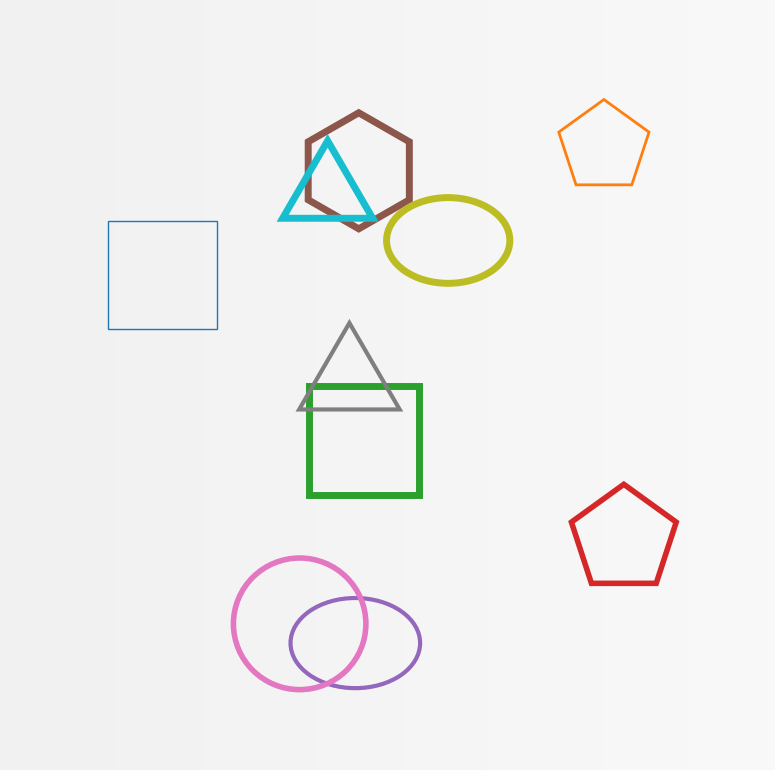[{"shape": "square", "thickness": 0.5, "radius": 0.35, "center": [0.21, 0.643]}, {"shape": "pentagon", "thickness": 1, "radius": 0.31, "center": [0.779, 0.81]}, {"shape": "square", "thickness": 2.5, "radius": 0.35, "center": [0.47, 0.428]}, {"shape": "pentagon", "thickness": 2, "radius": 0.36, "center": [0.805, 0.3]}, {"shape": "oval", "thickness": 1.5, "radius": 0.42, "center": [0.458, 0.165]}, {"shape": "hexagon", "thickness": 2.5, "radius": 0.38, "center": [0.463, 0.778]}, {"shape": "circle", "thickness": 2, "radius": 0.43, "center": [0.387, 0.19]}, {"shape": "triangle", "thickness": 1.5, "radius": 0.37, "center": [0.451, 0.506]}, {"shape": "oval", "thickness": 2.5, "radius": 0.4, "center": [0.578, 0.688]}, {"shape": "triangle", "thickness": 2.5, "radius": 0.34, "center": [0.423, 0.75]}]